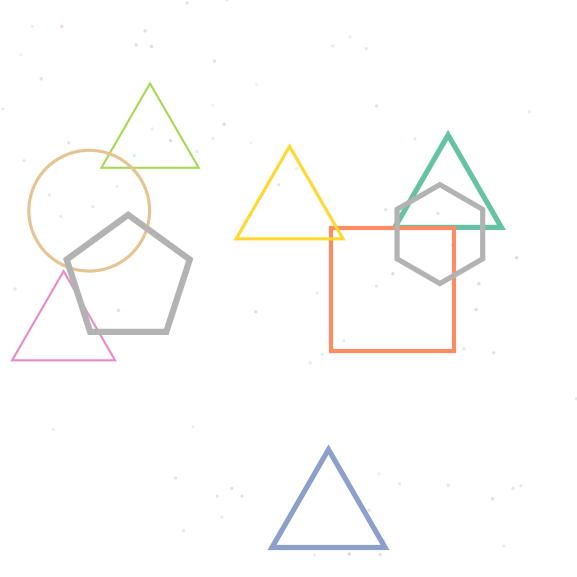[{"shape": "triangle", "thickness": 2.5, "radius": 0.53, "center": [0.776, 0.659]}, {"shape": "square", "thickness": 2, "radius": 0.53, "center": [0.679, 0.498]}, {"shape": "triangle", "thickness": 2.5, "radius": 0.57, "center": [0.569, 0.108]}, {"shape": "triangle", "thickness": 1, "radius": 0.51, "center": [0.11, 0.427]}, {"shape": "triangle", "thickness": 1, "radius": 0.49, "center": [0.26, 0.757]}, {"shape": "triangle", "thickness": 1.5, "radius": 0.53, "center": [0.501, 0.639]}, {"shape": "circle", "thickness": 1.5, "radius": 0.52, "center": [0.155, 0.634]}, {"shape": "hexagon", "thickness": 2.5, "radius": 0.43, "center": [0.762, 0.594]}, {"shape": "pentagon", "thickness": 3, "radius": 0.56, "center": [0.222, 0.515]}]